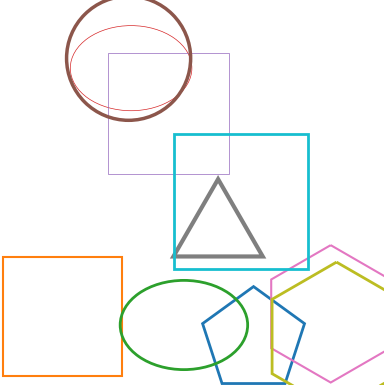[{"shape": "pentagon", "thickness": 2, "radius": 0.7, "center": [0.659, 0.116]}, {"shape": "square", "thickness": 1.5, "radius": 0.77, "center": [0.163, 0.177]}, {"shape": "oval", "thickness": 2, "radius": 0.83, "center": [0.478, 0.156]}, {"shape": "oval", "thickness": 0.5, "radius": 0.79, "center": [0.34, 0.823]}, {"shape": "square", "thickness": 0.5, "radius": 0.79, "center": [0.437, 0.705]}, {"shape": "circle", "thickness": 2.5, "radius": 0.81, "center": [0.334, 0.849]}, {"shape": "hexagon", "thickness": 1.5, "radius": 0.89, "center": [0.859, 0.185]}, {"shape": "triangle", "thickness": 3, "radius": 0.67, "center": [0.566, 0.401]}, {"shape": "hexagon", "thickness": 2, "radius": 0.97, "center": [0.874, 0.126]}, {"shape": "square", "thickness": 2, "radius": 0.87, "center": [0.626, 0.476]}]